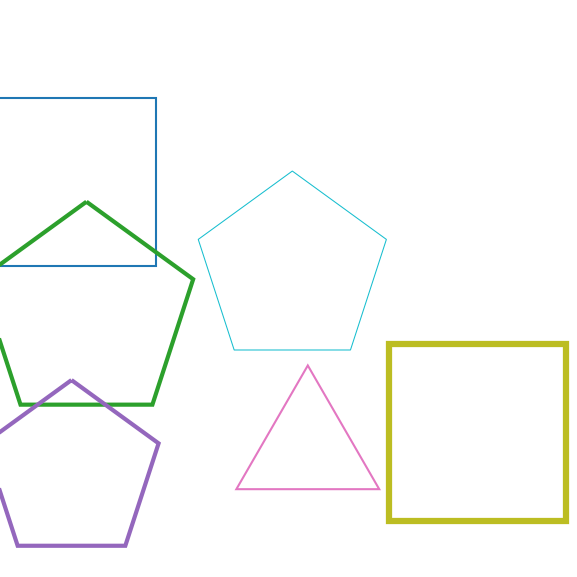[{"shape": "square", "thickness": 1, "radius": 0.73, "center": [0.125, 0.683]}, {"shape": "pentagon", "thickness": 2, "radius": 0.97, "center": [0.15, 0.456]}, {"shape": "pentagon", "thickness": 2, "radius": 0.79, "center": [0.124, 0.182]}, {"shape": "triangle", "thickness": 1, "radius": 0.71, "center": [0.533, 0.223]}, {"shape": "square", "thickness": 3, "radius": 0.77, "center": [0.827, 0.25]}, {"shape": "pentagon", "thickness": 0.5, "radius": 0.86, "center": [0.506, 0.532]}]